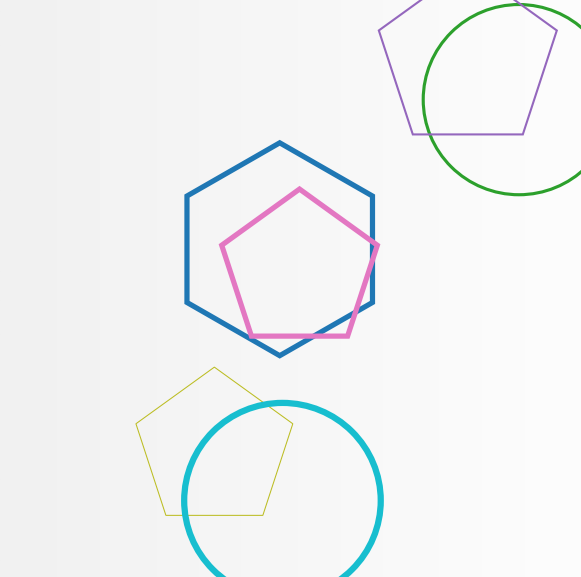[{"shape": "hexagon", "thickness": 2.5, "radius": 0.92, "center": [0.481, 0.568]}, {"shape": "circle", "thickness": 1.5, "radius": 0.82, "center": [0.893, 0.827]}, {"shape": "pentagon", "thickness": 1, "radius": 0.8, "center": [0.805, 0.897]}, {"shape": "pentagon", "thickness": 2.5, "radius": 0.7, "center": [0.515, 0.531]}, {"shape": "pentagon", "thickness": 0.5, "radius": 0.71, "center": [0.369, 0.222]}, {"shape": "circle", "thickness": 3, "radius": 0.85, "center": [0.486, 0.132]}]